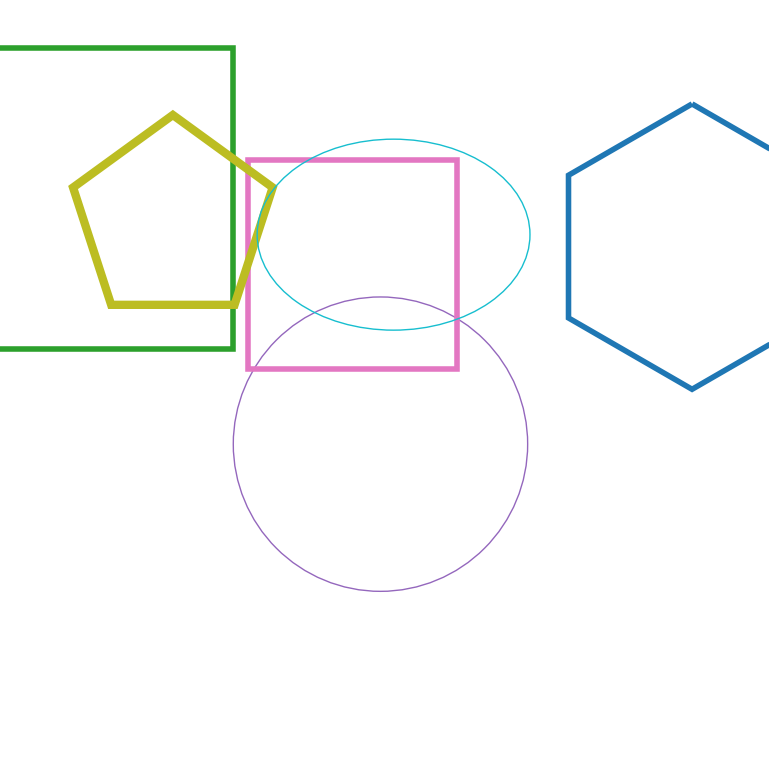[{"shape": "hexagon", "thickness": 2, "radius": 0.93, "center": [0.899, 0.68]}, {"shape": "square", "thickness": 2, "radius": 0.98, "center": [0.108, 0.743]}, {"shape": "circle", "thickness": 0.5, "radius": 0.96, "center": [0.494, 0.423]}, {"shape": "square", "thickness": 2, "radius": 0.68, "center": [0.458, 0.656]}, {"shape": "pentagon", "thickness": 3, "radius": 0.68, "center": [0.225, 0.714]}, {"shape": "oval", "thickness": 0.5, "radius": 0.89, "center": [0.511, 0.695]}]